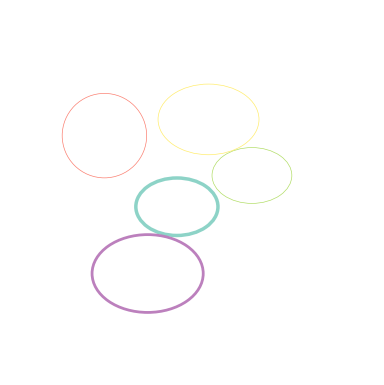[{"shape": "oval", "thickness": 2.5, "radius": 0.53, "center": [0.459, 0.463]}, {"shape": "circle", "thickness": 0.5, "radius": 0.55, "center": [0.271, 0.648]}, {"shape": "oval", "thickness": 0.5, "radius": 0.52, "center": [0.654, 0.544]}, {"shape": "oval", "thickness": 2, "radius": 0.72, "center": [0.383, 0.29]}, {"shape": "oval", "thickness": 0.5, "radius": 0.66, "center": [0.542, 0.69]}]